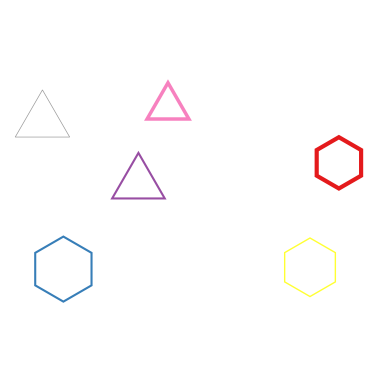[{"shape": "hexagon", "thickness": 3, "radius": 0.33, "center": [0.88, 0.577]}, {"shape": "hexagon", "thickness": 1.5, "radius": 0.42, "center": [0.165, 0.301]}, {"shape": "triangle", "thickness": 1.5, "radius": 0.39, "center": [0.36, 0.524]}, {"shape": "hexagon", "thickness": 1, "radius": 0.38, "center": [0.805, 0.306]}, {"shape": "triangle", "thickness": 2.5, "radius": 0.31, "center": [0.436, 0.722]}, {"shape": "triangle", "thickness": 0.5, "radius": 0.41, "center": [0.11, 0.685]}]